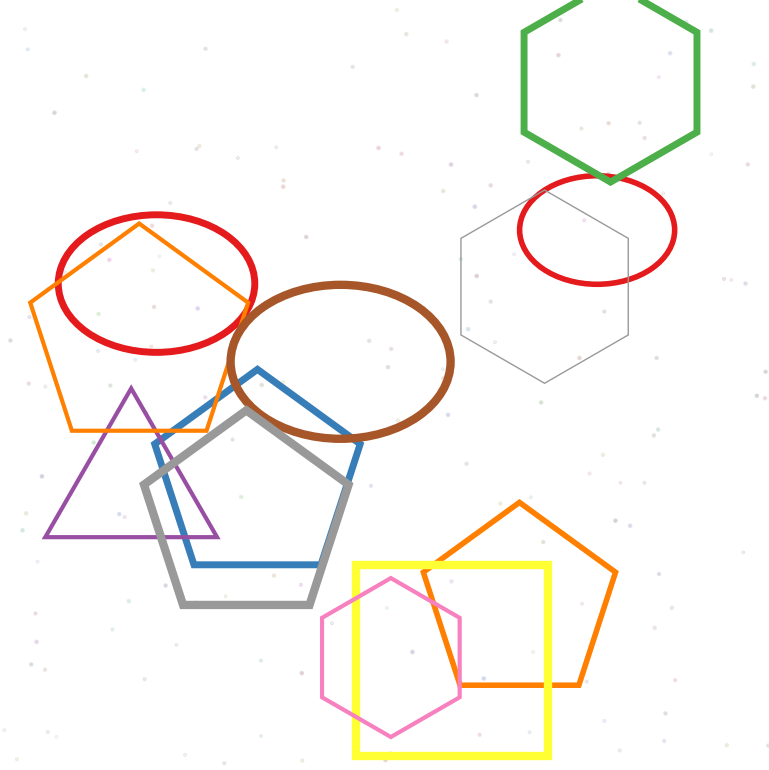[{"shape": "oval", "thickness": 2, "radius": 0.5, "center": [0.775, 0.701]}, {"shape": "oval", "thickness": 2.5, "radius": 0.64, "center": [0.203, 0.632]}, {"shape": "pentagon", "thickness": 2.5, "radius": 0.7, "center": [0.334, 0.38]}, {"shape": "hexagon", "thickness": 2.5, "radius": 0.65, "center": [0.793, 0.893]}, {"shape": "triangle", "thickness": 1.5, "radius": 0.64, "center": [0.17, 0.367]}, {"shape": "pentagon", "thickness": 1.5, "radius": 0.74, "center": [0.181, 0.561]}, {"shape": "pentagon", "thickness": 2, "radius": 0.66, "center": [0.675, 0.216]}, {"shape": "square", "thickness": 3, "radius": 0.62, "center": [0.587, 0.142]}, {"shape": "oval", "thickness": 3, "radius": 0.71, "center": [0.442, 0.53]}, {"shape": "hexagon", "thickness": 1.5, "radius": 0.52, "center": [0.508, 0.146]}, {"shape": "hexagon", "thickness": 0.5, "radius": 0.63, "center": [0.707, 0.628]}, {"shape": "pentagon", "thickness": 3, "radius": 0.7, "center": [0.32, 0.327]}]